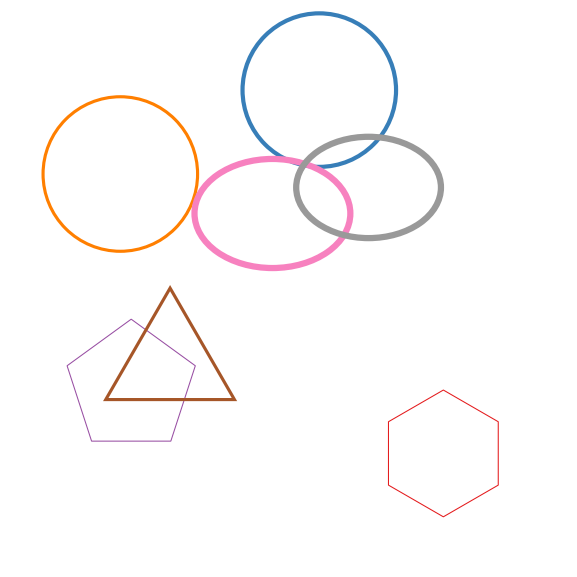[{"shape": "hexagon", "thickness": 0.5, "radius": 0.55, "center": [0.768, 0.214]}, {"shape": "circle", "thickness": 2, "radius": 0.66, "center": [0.553, 0.843]}, {"shape": "pentagon", "thickness": 0.5, "radius": 0.58, "center": [0.227, 0.33]}, {"shape": "circle", "thickness": 1.5, "radius": 0.67, "center": [0.208, 0.698]}, {"shape": "triangle", "thickness": 1.5, "radius": 0.64, "center": [0.295, 0.372]}, {"shape": "oval", "thickness": 3, "radius": 0.67, "center": [0.472, 0.629]}, {"shape": "oval", "thickness": 3, "radius": 0.63, "center": [0.638, 0.675]}]